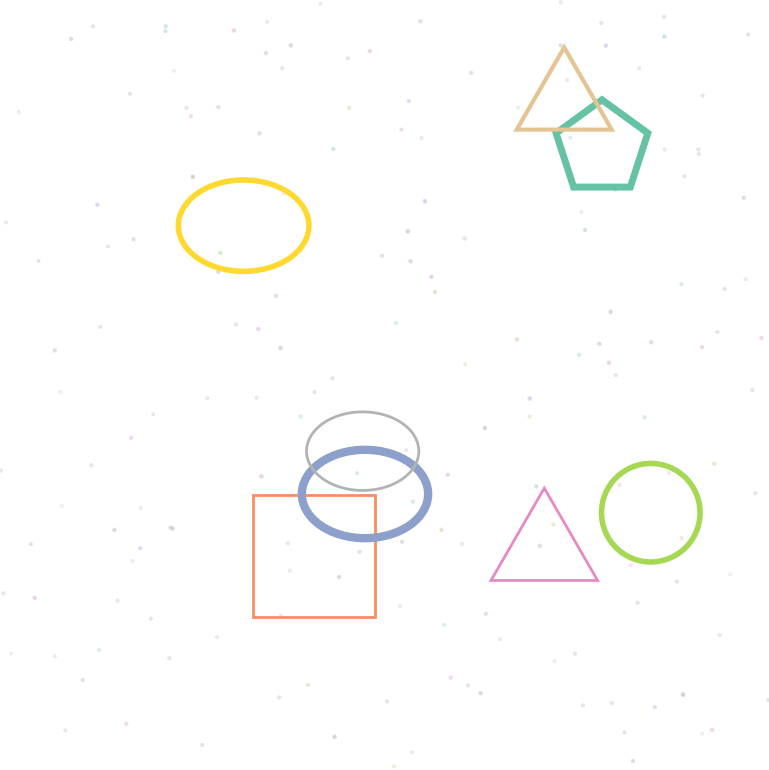[{"shape": "pentagon", "thickness": 2.5, "radius": 0.31, "center": [0.782, 0.808]}, {"shape": "square", "thickness": 1, "radius": 0.4, "center": [0.408, 0.278]}, {"shape": "oval", "thickness": 3, "radius": 0.41, "center": [0.474, 0.358]}, {"shape": "triangle", "thickness": 1, "radius": 0.4, "center": [0.707, 0.286]}, {"shape": "circle", "thickness": 2, "radius": 0.32, "center": [0.845, 0.334]}, {"shape": "oval", "thickness": 2, "radius": 0.42, "center": [0.316, 0.707]}, {"shape": "triangle", "thickness": 1.5, "radius": 0.36, "center": [0.733, 0.867]}, {"shape": "oval", "thickness": 1, "radius": 0.36, "center": [0.471, 0.414]}]